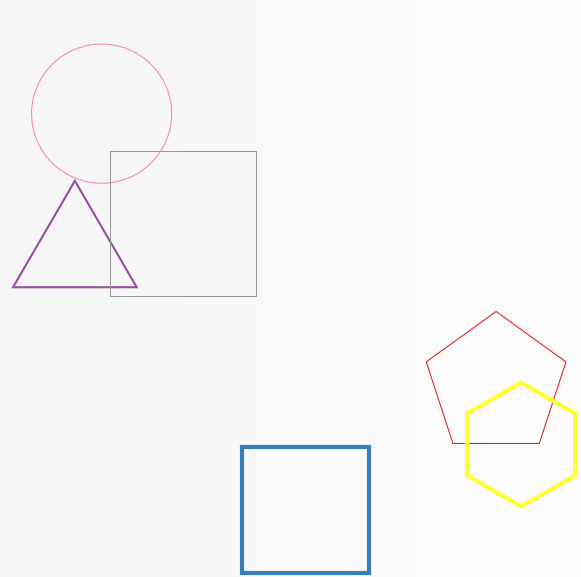[{"shape": "pentagon", "thickness": 0.5, "radius": 0.63, "center": [0.854, 0.333]}, {"shape": "square", "thickness": 2, "radius": 0.55, "center": [0.525, 0.116]}, {"shape": "triangle", "thickness": 1, "radius": 0.61, "center": [0.129, 0.563]}, {"shape": "hexagon", "thickness": 2, "radius": 0.54, "center": [0.897, 0.23]}, {"shape": "circle", "thickness": 0.5, "radius": 0.6, "center": [0.175, 0.802]}, {"shape": "square", "thickness": 0.5, "radius": 0.63, "center": [0.315, 0.612]}]